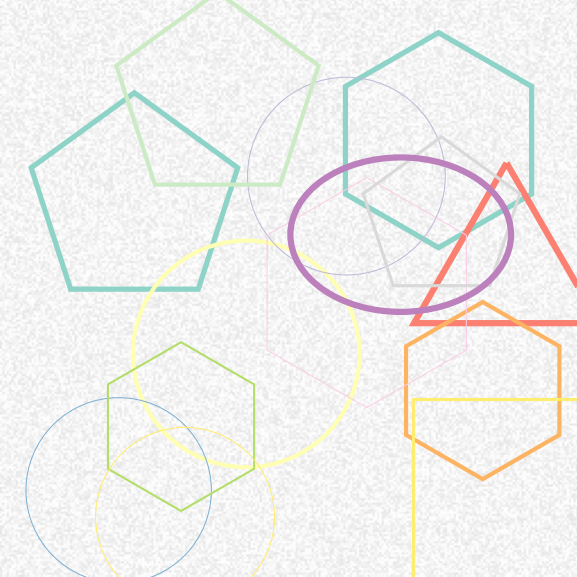[{"shape": "pentagon", "thickness": 2.5, "radius": 0.94, "center": [0.233, 0.65]}, {"shape": "hexagon", "thickness": 2.5, "radius": 0.93, "center": [0.759, 0.756]}, {"shape": "circle", "thickness": 2, "radius": 0.98, "center": [0.426, 0.386]}, {"shape": "circle", "thickness": 0.5, "radius": 0.86, "center": [0.6, 0.694]}, {"shape": "triangle", "thickness": 3, "radius": 0.92, "center": [0.877, 0.532]}, {"shape": "circle", "thickness": 0.5, "radius": 0.8, "center": [0.205, 0.15]}, {"shape": "hexagon", "thickness": 2, "radius": 0.77, "center": [0.836, 0.323]}, {"shape": "hexagon", "thickness": 1, "radius": 0.73, "center": [0.314, 0.26]}, {"shape": "hexagon", "thickness": 0.5, "radius": 1.0, "center": [0.635, 0.492]}, {"shape": "pentagon", "thickness": 1.5, "radius": 0.71, "center": [0.765, 0.62]}, {"shape": "oval", "thickness": 3, "radius": 0.96, "center": [0.694, 0.593]}, {"shape": "pentagon", "thickness": 2, "radius": 0.92, "center": [0.377, 0.829]}, {"shape": "circle", "thickness": 0.5, "radius": 0.77, "center": [0.32, 0.104]}, {"shape": "square", "thickness": 1.5, "radius": 0.89, "center": [0.892, 0.132]}]